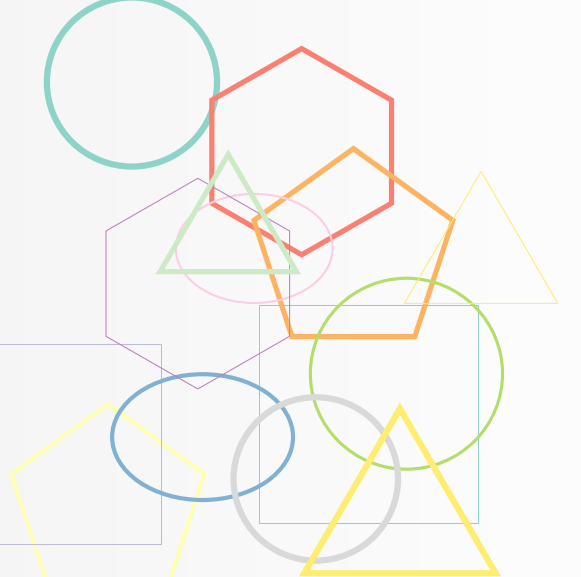[{"shape": "square", "thickness": 0.5, "radius": 0.94, "center": [0.634, 0.282]}, {"shape": "circle", "thickness": 3, "radius": 0.73, "center": [0.227, 0.857]}, {"shape": "pentagon", "thickness": 2, "radius": 0.87, "center": [0.186, 0.124]}, {"shape": "square", "thickness": 0.5, "radius": 0.87, "center": [0.103, 0.23]}, {"shape": "hexagon", "thickness": 2.5, "radius": 0.89, "center": [0.519, 0.736]}, {"shape": "oval", "thickness": 2, "radius": 0.78, "center": [0.349, 0.242]}, {"shape": "pentagon", "thickness": 2.5, "radius": 0.9, "center": [0.608, 0.562]}, {"shape": "circle", "thickness": 1.5, "radius": 0.83, "center": [0.699, 0.352]}, {"shape": "oval", "thickness": 1, "radius": 0.67, "center": [0.437, 0.569]}, {"shape": "circle", "thickness": 3, "radius": 0.71, "center": [0.543, 0.17]}, {"shape": "hexagon", "thickness": 0.5, "radius": 0.91, "center": [0.34, 0.508]}, {"shape": "triangle", "thickness": 2.5, "radius": 0.68, "center": [0.393, 0.596]}, {"shape": "triangle", "thickness": 0.5, "radius": 0.76, "center": [0.828, 0.55]}, {"shape": "triangle", "thickness": 3, "radius": 0.95, "center": [0.688, 0.102]}]